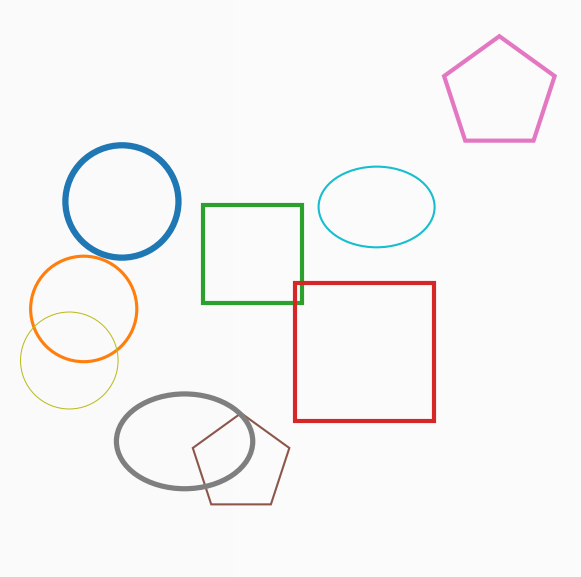[{"shape": "circle", "thickness": 3, "radius": 0.49, "center": [0.21, 0.65]}, {"shape": "circle", "thickness": 1.5, "radius": 0.46, "center": [0.144, 0.464]}, {"shape": "square", "thickness": 2, "radius": 0.42, "center": [0.434, 0.56]}, {"shape": "square", "thickness": 2, "radius": 0.6, "center": [0.628, 0.39]}, {"shape": "pentagon", "thickness": 1, "radius": 0.44, "center": [0.415, 0.196]}, {"shape": "pentagon", "thickness": 2, "radius": 0.5, "center": [0.859, 0.836]}, {"shape": "oval", "thickness": 2.5, "radius": 0.59, "center": [0.318, 0.235]}, {"shape": "circle", "thickness": 0.5, "radius": 0.42, "center": [0.119, 0.375]}, {"shape": "oval", "thickness": 1, "radius": 0.5, "center": [0.648, 0.641]}]